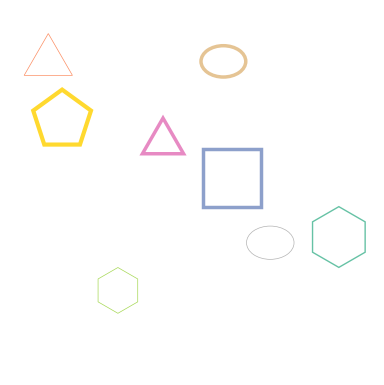[{"shape": "hexagon", "thickness": 1, "radius": 0.39, "center": [0.88, 0.384]}, {"shape": "triangle", "thickness": 0.5, "radius": 0.36, "center": [0.125, 0.84]}, {"shape": "square", "thickness": 2.5, "radius": 0.38, "center": [0.602, 0.538]}, {"shape": "triangle", "thickness": 2.5, "radius": 0.31, "center": [0.423, 0.632]}, {"shape": "hexagon", "thickness": 0.5, "radius": 0.3, "center": [0.306, 0.246]}, {"shape": "pentagon", "thickness": 3, "radius": 0.39, "center": [0.161, 0.688]}, {"shape": "oval", "thickness": 2.5, "radius": 0.29, "center": [0.58, 0.841]}, {"shape": "oval", "thickness": 0.5, "radius": 0.31, "center": [0.702, 0.37]}]